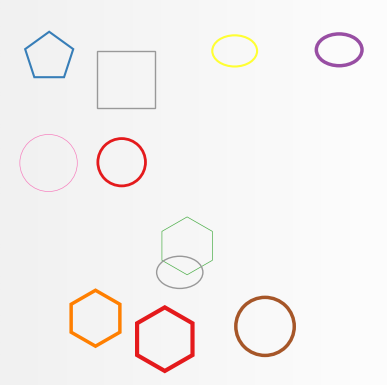[{"shape": "hexagon", "thickness": 3, "radius": 0.41, "center": [0.425, 0.119]}, {"shape": "circle", "thickness": 2, "radius": 0.31, "center": [0.314, 0.579]}, {"shape": "pentagon", "thickness": 1.5, "radius": 0.33, "center": [0.127, 0.852]}, {"shape": "hexagon", "thickness": 0.5, "radius": 0.38, "center": [0.483, 0.361]}, {"shape": "oval", "thickness": 2.5, "radius": 0.29, "center": [0.875, 0.871]}, {"shape": "hexagon", "thickness": 2.5, "radius": 0.36, "center": [0.246, 0.173]}, {"shape": "oval", "thickness": 1.5, "radius": 0.29, "center": [0.606, 0.868]}, {"shape": "circle", "thickness": 2.5, "radius": 0.38, "center": [0.684, 0.152]}, {"shape": "circle", "thickness": 0.5, "radius": 0.37, "center": [0.125, 0.577]}, {"shape": "oval", "thickness": 1, "radius": 0.3, "center": [0.464, 0.293]}, {"shape": "square", "thickness": 1, "radius": 0.38, "center": [0.325, 0.793]}]